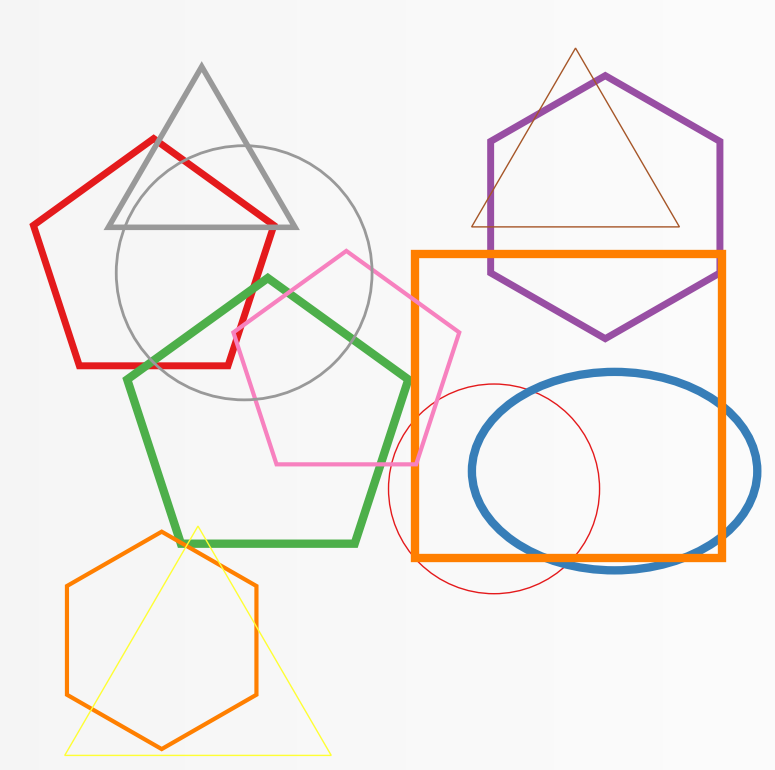[{"shape": "pentagon", "thickness": 2.5, "radius": 0.82, "center": [0.198, 0.657]}, {"shape": "circle", "thickness": 0.5, "radius": 0.68, "center": [0.637, 0.365]}, {"shape": "oval", "thickness": 3, "radius": 0.92, "center": [0.793, 0.388]}, {"shape": "pentagon", "thickness": 3, "radius": 0.95, "center": [0.346, 0.448]}, {"shape": "hexagon", "thickness": 2.5, "radius": 0.85, "center": [0.781, 0.731]}, {"shape": "hexagon", "thickness": 1.5, "radius": 0.71, "center": [0.209, 0.168]}, {"shape": "square", "thickness": 3, "radius": 0.99, "center": [0.734, 0.473]}, {"shape": "triangle", "thickness": 0.5, "radius": 0.99, "center": [0.255, 0.118]}, {"shape": "triangle", "thickness": 0.5, "radius": 0.77, "center": [0.743, 0.783]}, {"shape": "pentagon", "thickness": 1.5, "radius": 0.77, "center": [0.447, 0.521]}, {"shape": "triangle", "thickness": 2, "radius": 0.7, "center": [0.26, 0.774]}, {"shape": "circle", "thickness": 1, "radius": 0.83, "center": [0.315, 0.646]}]